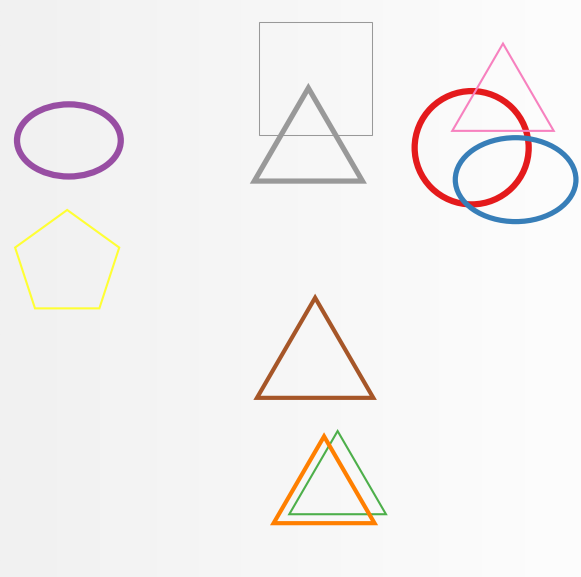[{"shape": "circle", "thickness": 3, "radius": 0.49, "center": [0.811, 0.743]}, {"shape": "oval", "thickness": 2.5, "radius": 0.52, "center": [0.887, 0.688]}, {"shape": "triangle", "thickness": 1, "radius": 0.48, "center": [0.581, 0.157]}, {"shape": "oval", "thickness": 3, "radius": 0.45, "center": [0.119, 0.756]}, {"shape": "triangle", "thickness": 2, "radius": 0.5, "center": [0.558, 0.143]}, {"shape": "pentagon", "thickness": 1, "radius": 0.47, "center": [0.116, 0.541]}, {"shape": "triangle", "thickness": 2, "radius": 0.58, "center": [0.542, 0.368]}, {"shape": "triangle", "thickness": 1, "radius": 0.5, "center": [0.865, 0.823]}, {"shape": "square", "thickness": 0.5, "radius": 0.49, "center": [0.543, 0.864]}, {"shape": "triangle", "thickness": 2.5, "radius": 0.54, "center": [0.531, 0.739]}]